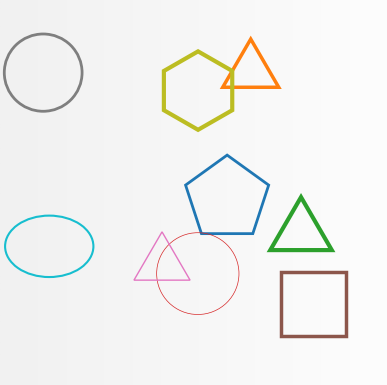[{"shape": "pentagon", "thickness": 2, "radius": 0.56, "center": [0.586, 0.484]}, {"shape": "triangle", "thickness": 2.5, "radius": 0.42, "center": [0.647, 0.815]}, {"shape": "triangle", "thickness": 3, "radius": 0.46, "center": [0.777, 0.396]}, {"shape": "circle", "thickness": 0.5, "radius": 0.53, "center": [0.51, 0.289]}, {"shape": "square", "thickness": 2.5, "radius": 0.42, "center": [0.81, 0.21]}, {"shape": "triangle", "thickness": 1, "radius": 0.42, "center": [0.418, 0.314]}, {"shape": "circle", "thickness": 2, "radius": 0.5, "center": [0.111, 0.811]}, {"shape": "hexagon", "thickness": 3, "radius": 0.51, "center": [0.511, 0.765]}, {"shape": "oval", "thickness": 1.5, "radius": 0.57, "center": [0.127, 0.36]}]